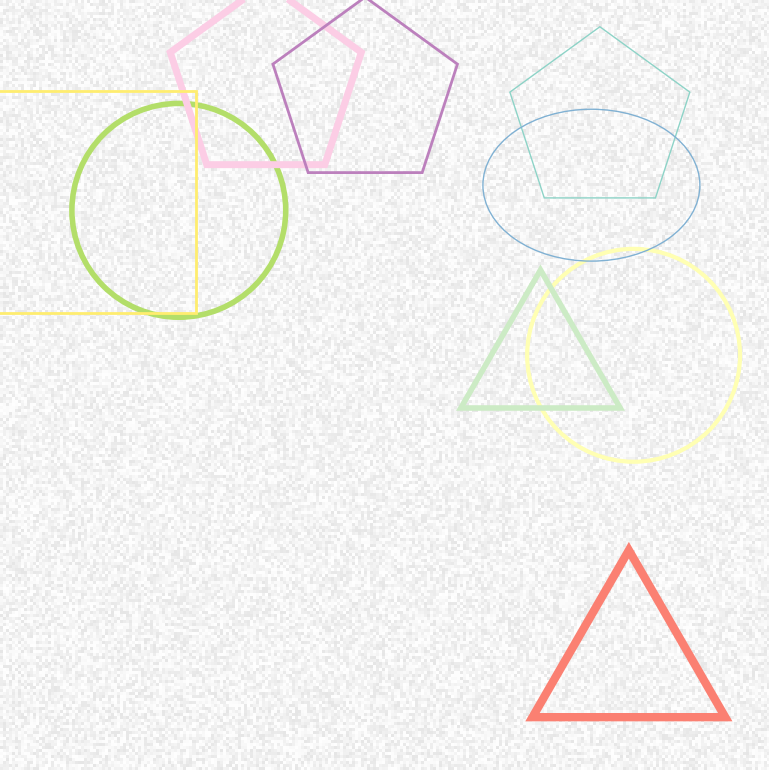[{"shape": "pentagon", "thickness": 0.5, "radius": 0.61, "center": [0.779, 0.842]}, {"shape": "circle", "thickness": 1.5, "radius": 0.69, "center": [0.823, 0.539]}, {"shape": "triangle", "thickness": 3, "radius": 0.72, "center": [0.817, 0.141]}, {"shape": "oval", "thickness": 0.5, "radius": 0.7, "center": [0.768, 0.76]}, {"shape": "circle", "thickness": 2, "radius": 0.69, "center": [0.232, 0.727]}, {"shape": "pentagon", "thickness": 2.5, "radius": 0.65, "center": [0.345, 0.892]}, {"shape": "pentagon", "thickness": 1, "radius": 0.63, "center": [0.474, 0.878]}, {"shape": "triangle", "thickness": 2, "radius": 0.6, "center": [0.702, 0.53]}, {"shape": "square", "thickness": 1, "radius": 0.72, "center": [0.11, 0.737]}]